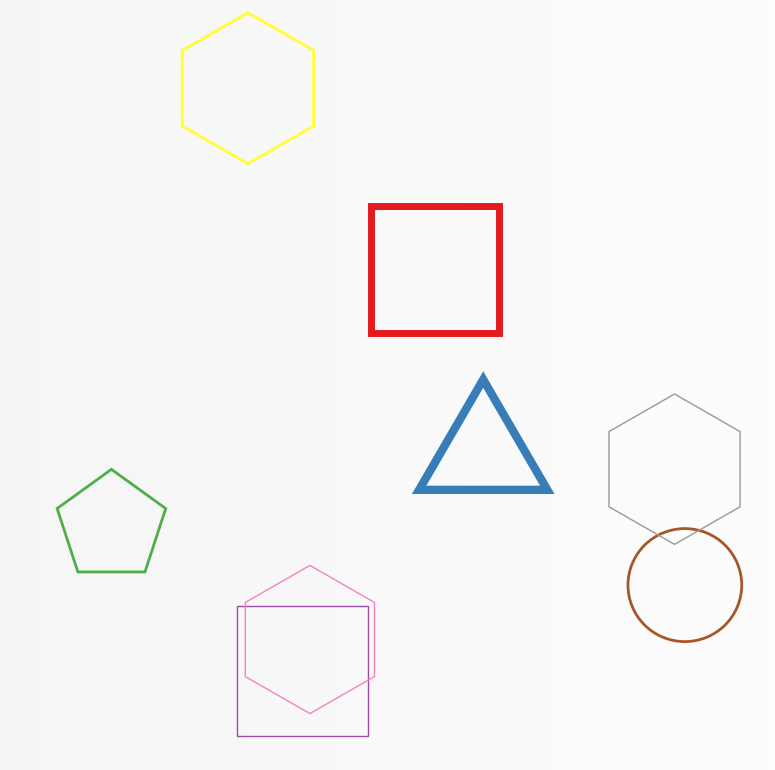[{"shape": "square", "thickness": 2.5, "radius": 0.41, "center": [0.561, 0.65]}, {"shape": "triangle", "thickness": 3, "radius": 0.48, "center": [0.623, 0.412]}, {"shape": "pentagon", "thickness": 1, "radius": 0.37, "center": [0.144, 0.317]}, {"shape": "square", "thickness": 0.5, "radius": 0.42, "center": [0.39, 0.129]}, {"shape": "hexagon", "thickness": 1, "radius": 0.49, "center": [0.32, 0.885]}, {"shape": "circle", "thickness": 1, "radius": 0.37, "center": [0.884, 0.24]}, {"shape": "hexagon", "thickness": 0.5, "radius": 0.48, "center": [0.4, 0.169]}, {"shape": "hexagon", "thickness": 0.5, "radius": 0.49, "center": [0.87, 0.391]}]